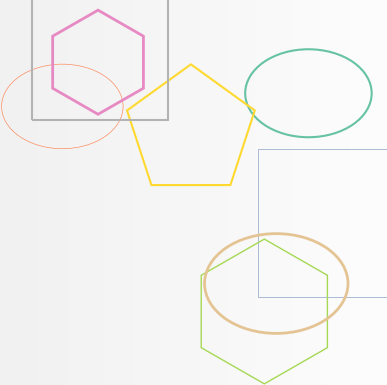[{"shape": "oval", "thickness": 1.5, "radius": 0.82, "center": [0.796, 0.758]}, {"shape": "oval", "thickness": 0.5, "radius": 0.78, "center": [0.161, 0.724]}, {"shape": "square", "thickness": 0.5, "radius": 0.96, "center": [0.858, 0.421]}, {"shape": "hexagon", "thickness": 2, "radius": 0.68, "center": [0.253, 0.838]}, {"shape": "hexagon", "thickness": 1, "radius": 0.94, "center": [0.682, 0.191]}, {"shape": "pentagon", "thickness": 1.5, "radius": 0.87, "center": [0.493, 0.66]}, {"shape": "oval", "thickness": 2, "radius": 0.93, "center": [0.713, 0.264]}, {"shape": "square", "thickness": 1.5, "radius": 0.87, "center": [0.258, 0.863]}]